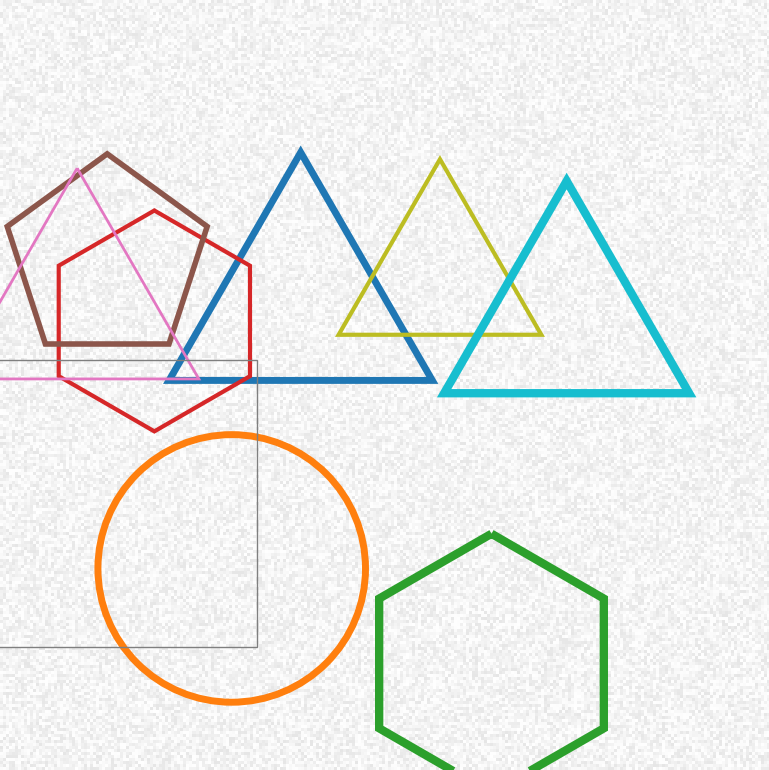[{"shape": "triangle", "thickness": 2.5, "radius": 0.99, "center": [0.39, 0.605]}, {"shape": "circle", "thickness": 2.5, "radius": 0.87, "center": [0.301, 0.262]}, {"shape": "hexagon", "thickness": 3, "radius": 0.84, "center": [0.638, 0.138]}, {"shape": "hexagon", "thickness": 1.5, "radius": 0.72, "center": [0.2, 0.583]}, {"shape": "pentagon", "thickness": 2, "radius": 0.68, "center": [0.139, 0.664]}, {"shape": "triangle", "thickness": 1, "radius": 0.91, "center": [0.1, 0.599]}, {"shape": "square", "thickness": 0.5, "radius": 0.93, "center": [0.147, 0.346]}, {"shape": "triangle", "thickness": 1.5, "radius": 0.76, "center": [0.571, 0.641]}, {"shape": "triangle", "thickness": 3, "radius": 0.92, "center": [0.736, 0.581]}]